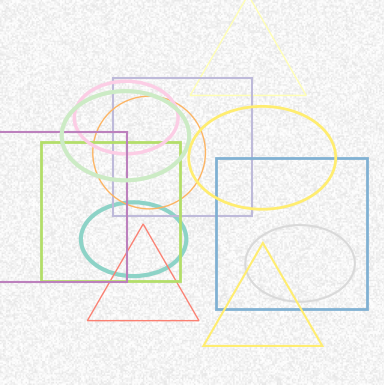[{"shape": "oval", "thickness": 3, "radius": 0.68, "center": [0.347, 0.379]}, {"shape": "triangle", "thickness": 1, "radius": 0.87, "center": [0.645, 0.839]}, {"shape": "square", "thickness": 1.5, "radius": 0.9, "center": [0.474, 0.618]}, {"shape": "triangle", "thickness": 1, "radius": 0.84, "center": [0.372, 0.251]}, {"shape": "square", "thickness": 2, "radius": 0.98, "center": [0.758, 0.395]}, {"shape": "circle", "thickness": 1, "radius": 0.73, "center": [0.387, 0.604]}, {"shape": "square", "thickness": 2, "radius": 0.9, "center": [0.287, 0.45]}, {"shape": "oval", "thickness": 2.5, "radius": 0.67, "center": [0.328, 0.695]}, {"shape": "oval", "thickness": 1.5, "radius": 0.71, "center": [0.779, 0.316]}, {"shape": "square", "thickness": 1.5, "radius": 0.98, "center": [0.134, 0.462]}, {"shape": "oval", "thickness": 3, "radius": 0.83, "center": [0.326, 0.647]}, {"shape": "oval", "thickness": 2, "radius": 0.95, "center": [0.681, 0.59]}, {"shape": "triangle", "thickness": 1.5, "radius": 0.89, "center": [0.683, 0.191]}]